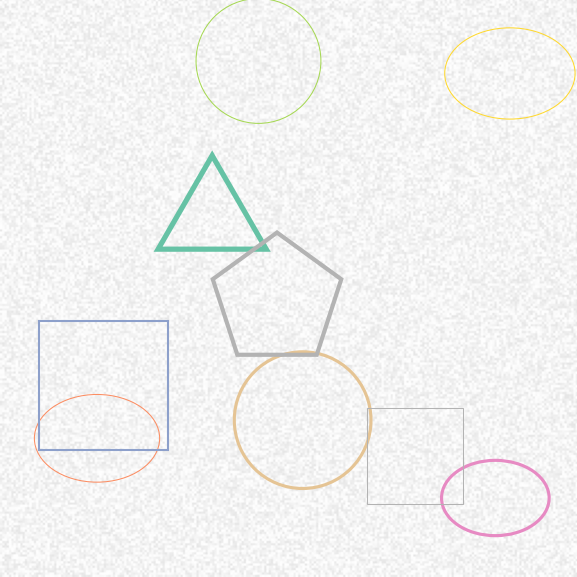[{"shape": "triangle", "thickness": 2.5, "radius": 0.54, "center": [0.367, 0.622]}, {"shape": "oval", "thickness": 0.5, "radius": 0.54, "center": [0.168, 0.24]}, {"shape": "square", "thickness": 1, "radius": 0.56, "center": [0.179, 0.332]}, {"shape": "oval", "thickness": 1.5, "radius": 0.47, "center": [0.858, 0.137]}, {"shape": "circle", "thickness": 0.5, "radius": 0.54, "center": [0.448, 0.894]}, {"shape": "oval", "thickness": 0.5, "radius": 0.56, "center": [0.883, 0.872]}, {"shape": "circle", "thickness": 1.5, "radius": 0.59, "center": [0.524, 0.272]}, {"shape": "pentagon", "thickness": 2, "radius": 0.58, "center": [0.48, 0.479]}, {"shape": "square", "thickness": 0.5, "radius": 0.41, "center": [0.719, 0.21]}]